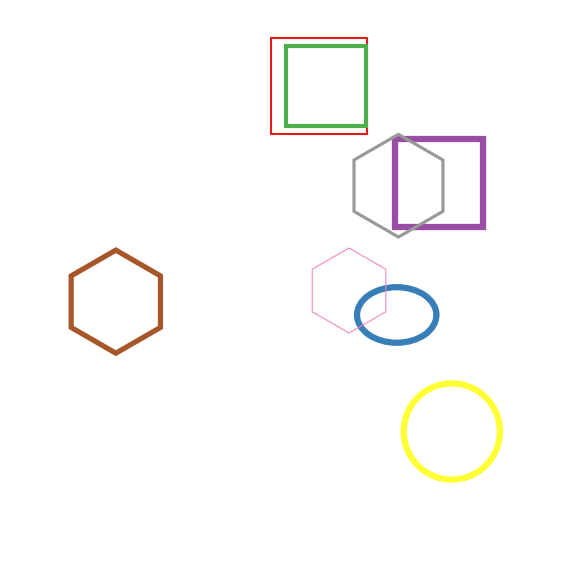[{"shape": "square", "thickness": 1, "radius": 0.42, "center": [0.553, 0.851]}, {"shape": "oval", "thickness": 3, "radius": 0.34, "center": [0.687, 0.454]}, {"shape": "square", "thickness": 2, "radius": 0.35, "center": [0.565, 0.851]}, {"shape": "square", "thickness": 3, "radius": 0.38, "center": [0.76, 0.682]}, {"shape": "circle", "thickness": 3, "radius": 0.42, "center": [0.782, 0.252]}, {"shape": "hexagon", "thickness": 2.5, "radius": 0.45, "center": [0.201, 0.477]}, {"shape": "hexagon", "thickness": 0.5, "radius": 0.37, "center": [0.604, 0.496]}, {"shape": "hexagon", "thickness": 1.5, "radius": 0.44, "center": [0.69, 0.678]}]